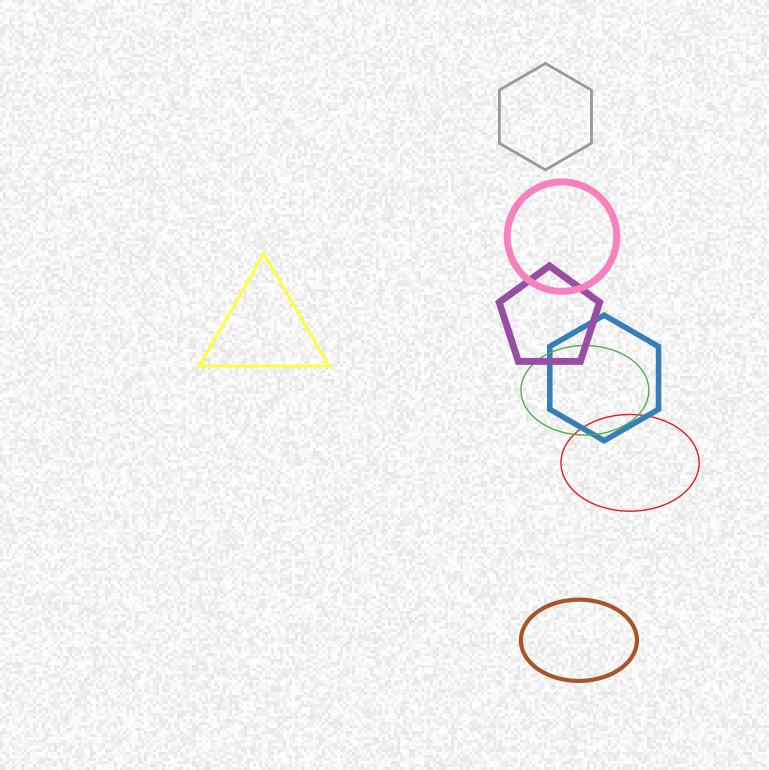[{"shape": "oval", "thickness": 0.5, "radius": 0.45, "center": [0.818, 0.399]}, {"shape": "hexagon", "thickness": 2, "radius": 0.41, "center": [0.785, 0.509]}, {"shape": "oval", "thickness": 0.5, "radius": 0.42, "center": [0.76, 0.493]}, {"shape": "pentagon", "thickness": 2.5, "radius": 0.34, "center": [0.714, 0.586]}, {"shape": "triangle", "thickness": 1, "radius": 0.49, "center": [0.343, 0.573]}, {"shape": "oval", "thickness": 1.5, "radius": 0.38, "center": [0.752, 0.168]}, {"shape": "circle", "thickness": 2.5, "radius": 0.36, "center": [0.73, 0.693]}, {"shape": "hexagon", "thickness": 1, "radius": 0.35, "center": [0.708, 0.849]}]